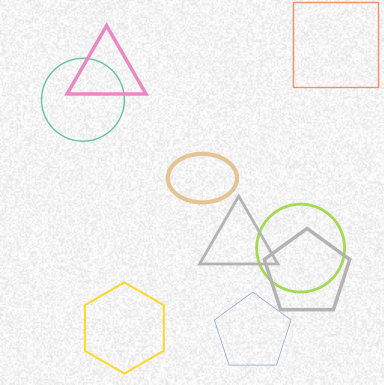[{"shape": "circle", "thickness": 1, "radius": 0.54, "center": [0.215, 0.741]}, {"shape": "square", "thickness": 1, "radius": 0.55, "center": [0.871, 0.884]}, {"shape": "pentagon", "thickness": 0.5, "radius": 0.52, "center": [0.656, 0.136]}, {"shape": "triangle", "thickness": 2.5, "radius": 0.59, "center": [0.277, 0.815]}, {"shape": "circle", "thickness": 2, "radius": 0.57, "center": [0.781, 0.356]}, {"shape": "hexagon", "thickness": 1.5, "radius": 0.59, "center": [0.323, 0.148]}, {"shape": "oval", "thickness": 3, "radius": 0.45, "center": [0.526, 0.537]}, {"shape": "triangle", "thickness": 2, "radius": 0.59, "center": [0.62, 0.373]}, {"shape": "pentagon", "thickness": 2.5, "radius": 0.58, "center": [0.797, 0.29]}]